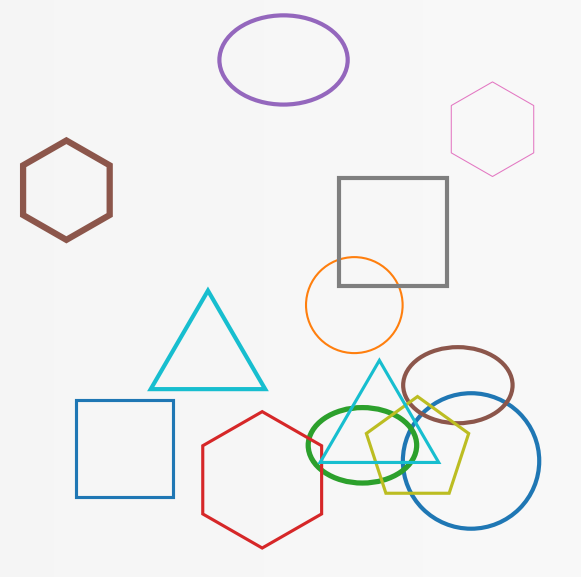[{"shape": "circle", "thickness": 2, "radius": 0.59, "center": [0.81, 0.201]}, {"shape": "square", "thickness": 1.5, "radius": 0.42, "center": [0.214, 0.223]}, {"shape": "circle", "thickness": 1, "radius": 0.42, "center": [0.61, 0.471]}, {"shape": "oval", "thickness": 2.5, "radius": 0.47, "center": [0.624, 0.228]}, {"shape": "hexagon", "thickness": 1.5, "radius": 0.59, "center": [0.451, 0.168]}, {"shape": "oval", "thickness": 2, "radius": 0.55, "center": [0.488, 0.895]}, {"shape": "oval", "thickness": 2, "radius": 0.47, "center": [0.788, 0.332]}, {"shape": "hexagon", "thickness": 3, "radius": 0.43, "center": [0.114, 0.67]}, {"shape": "hexagon", "thickness": 0.5, "radius": 0.41, "center": [0.847, 0.775]}, {"shape": "square", "thickness": 2, "radius": 0.47, "center": [0.676, 0.598]}, {"shape": "pentagon", "thickness": 1.5, "radius": 0.46, "center": [0.718, 0.22]}, {"shape": "triangle", "thickness": 2, "radius": 0.57, "center": [0.358, 0.382]}, {"shape": "triangle", "thickness": 1.5, "radius": 0.59, "center": [0.653, 0.257]}]